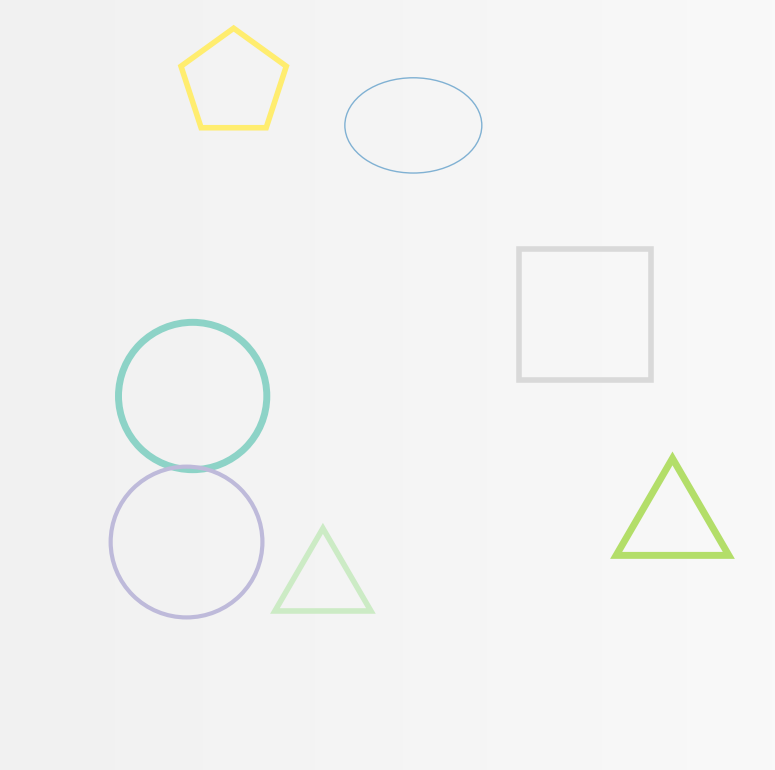[{"shape": "circle", "thickness": 2.5, "radius": 0.48, "center": [0.249, 0.486]}, {"shape": "circle", "thickness": 1.5, "radius": 0.49, "center": [0.241, 0.296]}, {"shape": "oval", "thickness": 0.5, "radius": 0.44, "center": [0.533, 0.837]}, {"shape": "triangle", "thickness": 2.5, "radius": 0.42, "center": [0.868, 0.321]}, {"shape": "square", "thickness": 2, "radius": 0.43, "center": [0.755, 0.592]}, {"shape": "triangle", "thickness": 2, "radius": 0.36, "center": [0.417, 0.242]}, {"shape": "pentagon", "thickness": 2, "radius": 0.36, "center": [0.301, 0.892]}]